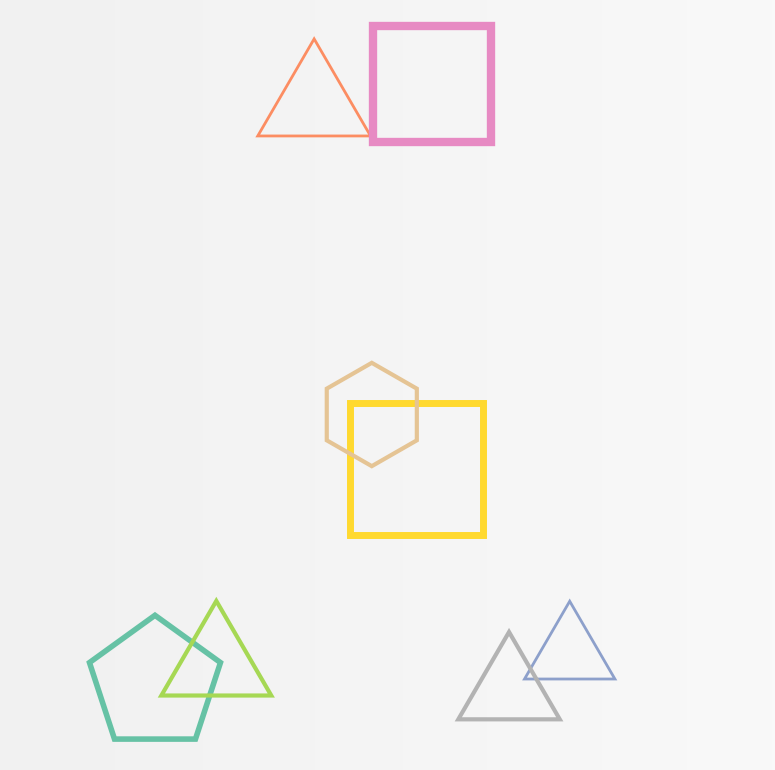[{"shape": "pentagon", "thickness": 2, "radius": 0.44, "center": [0.2, 0.112]}, {"shape": "triangle", "thickness": 1, "radius": 0.42, "center": [0.405, 0.865]}, {"shape": "triangle", "thickness": 1, "radius": 0.34, "center": [0.735, 0.152]}, {"shape": "square", "thickness": 3, "radius": 0.38, "center": [0.558, 0.891]}, {"shape": "triangle", "thickness": 1.5, "radius": 0.41, "center": [0.279, 0.138]}, {"shape": "square", "thickness": 2.5, "radius": 0.43, "center": [0.537, 0.391]}, {"shape": "hexagon", "thickness": 1.5, "radius": 0.34, "center": [0.48, 0.462]}, {"shape": "triangle", "thickness": 1.5, "radius": 0.38, "center": [0.657, 0.104]}]